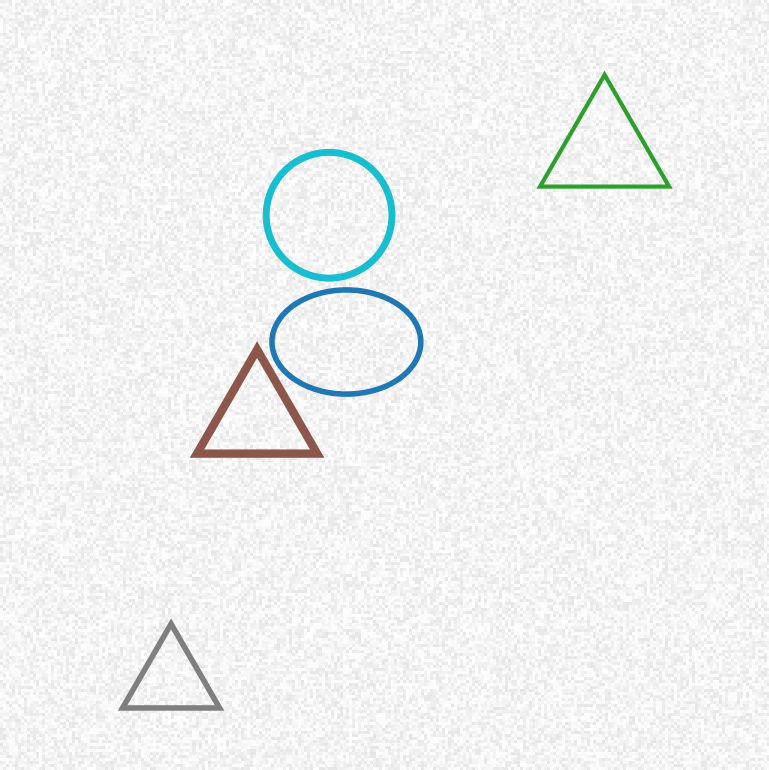[{"shape": "oval", "thickness": 2, "radius": 0.48, "center": [0.45, 0.556]}, {"shape": "triangle", "thickness": 1.5, "radius": 0.48, "center": [0.785, 0.806]}, {"shape": "triangle", "thickness": 3, "radius": 0.45, "center": [0.334, 0.456]}, {"shape": "triangle", "thickness": 2, "radius": 0.36, "center": [0.222, 0.117]}, {"shape": "circle", "thickness": 2.5, "radius": 0.41, "center": [0.427, 0.72]}]